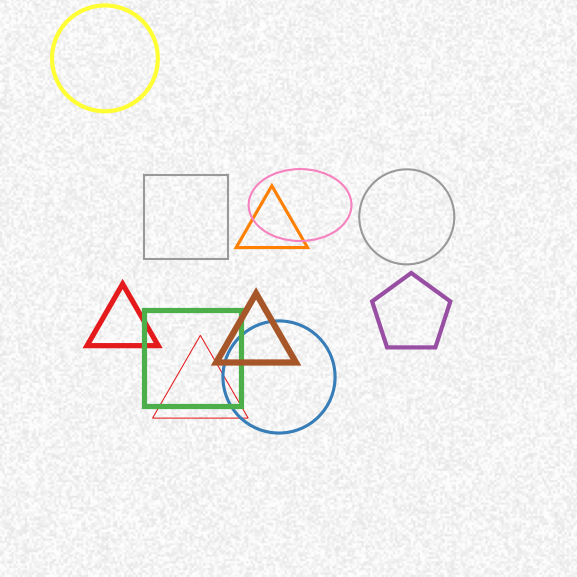[{"shape": "triangle", "thickness": 2.5, "radius": 0.36, "center": [0.212, 0.436]}, {"shape": "triangle", "thickness": 0.5, "radius": 0.48, "center": [0.347, 0.323]}, {"shape": "circle", "thickness": 1.5, "radius": 0.49, "center": [0.483, 0.346]}, {"shape": "square", "thickness": 2.5, "radius": 0.42, "center": [0.333, 0.379]}, {"shape": "pentagon", "thickness": 2, "radius": 0.36, "center": [0.712, 0.455]}, {"shape": "triangle", "thickness": 1.5, "radius": 0.36, "center": [0.471, 0.606]}, {"shape": "circle", "thickness": 2, "radius": 0.46, "center": [0.182, 0.898]}, {"shape": "triangle", "thickness": 3, "radius": 0.4, "center": [0.443, 0.411]}, {"shape": "oval", "thickness": 1, "radius": 0.45, "center": [0.52, 0.644]}, {"shape": "square", "thickness": 1, "radius": 0.36, "center": [0.322, 0.623]}, {"shape": "circle", "thickness": 1, "radius": 0.41, "center": [0.704, 0.624]}]